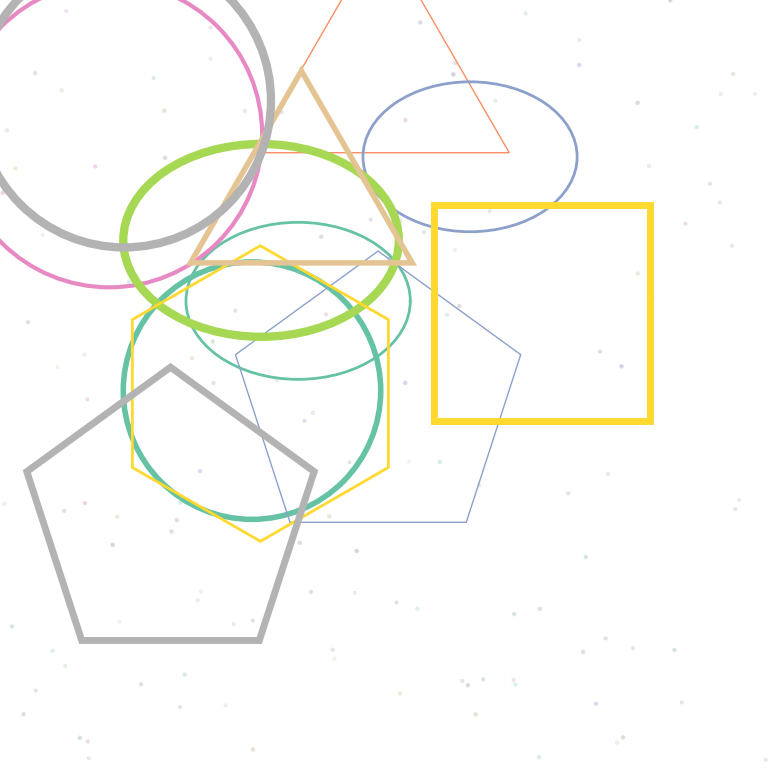[{"shape": "oval", "thickness": 1, "radius": 0.73, "center": [0.387, 0.609]}, {"shape": "circle", "thickness": 2, "radius": 0.84, "center": [0.327, 0.493]}, {"shape": "triangle", "thickness": 0.5, "radius": 0.96, "center": [0.495, 0.898]}, {"shape": "oval", "thickness": 1, "radius": 0.7, "center": [0.61, 0.796]}, {"shape": "pentagon", "thickness": 0.5, "radius": 0.97, "center": [0.491, 0.479]}, {"shape": "circle", "thickness": 1.5, "radius": 0.99, "center": [0.142, 0.825]}, {"shape": "oval", "thickness": 3, "radius": 0.89, "center": [0.339, 0.688]}, {"shape": "square", "thickness": 2.5, "radius": 0.7, "center": [0.704, 0.593]}, {"shape": "hexagon", "thickness": 1, "radius": 0.96, "center": [0.338, 0.489]}, {"shape": "triangle", "thickness": 2, "radius": 0.83, "center": [0.391, 0.742]}, {"shape": "pentagon", "thickness": 2.5, "radius": 0.98, "center": [0.221, 0.327]}, {"shape": "circle", "thickness": 3, "radius": 0.95, "center": [0.161, 0.869]}]